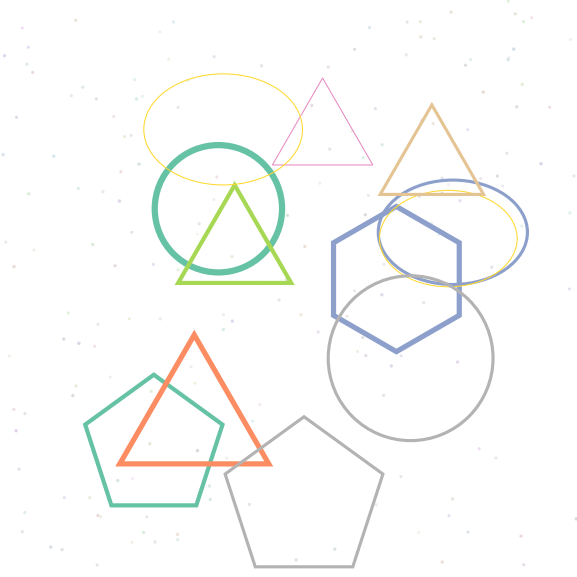[{"shape": "circle", "thickness": 3, "radius": 0.55, "center": [0.378, 0.638]}, {"shape": "pentagon", "thickness": 2, "radius": 0.63, "center": [0.266, 0.225]}, {"shape": "triangle", "thickness": 2.5, "radius": 0.74, "center": [0.336, 0.27]}, {"shape": "hexagon", "thickness": 2.5, "radius": 0.63, "center": [0.686, 0.516]}, {"shape": "oval", "thickness": 1.5, "radius": 0.65, "center": [0.784, 0.597]}, {"shape": "triangle", "thickness": 0.5, "radius": 0.5, "center": [0.559, 0.764]}, {"shape": "triangle", "thickness": 2, "radius": 0.56, "center": [0.406, 0.566]}, {"shape": "oval", "thickness": 0.5, "radius": 0.6, "center": [0.776, 0.586]}, {"shape": "oval", "thickness": 0.5, "radius": 0.69, "center": [0.386, 0.775]}, {"shape": "triangle", "thickness": 1.5, "radius": 0.52, "center": [0.748, 0.714]}, {"shape": "pentagon", "thickness": 1.5, "radius": 0.72, "center": [0.526, 0.134]}, {"shape": "circle", "thickness": 1.5, "radius": 0.71, "center": [0.711, 0.379]}]